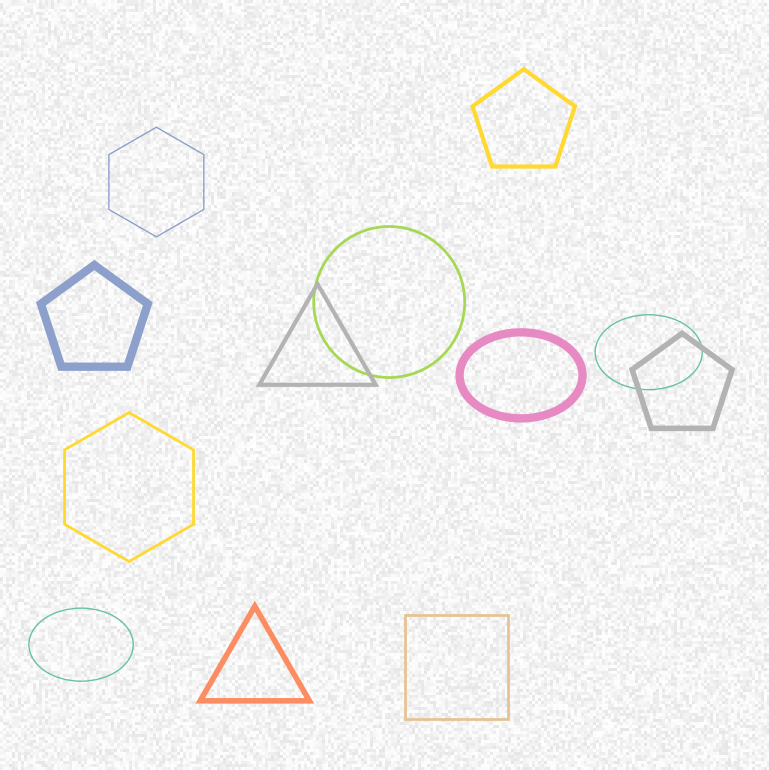[{"shape": "oval", "thickness": 0.5, "radius": 0.34, "center": [0.105, 0.163]}, {"shape": "oval", "thickness": 0.5, "radius": 0.35, "center": [0.842, 0.543]}, {"shape": "triangle", "thickness": 2, "radius": 0.41, "center": [0.331, 0.131]}, {"shape": "pentagon", "thickness": 3, "radius": 0.36, "center": [0.123, 0.583]}, {"shape": "hexagon", "thickness": 0.5, "radius": 0.36, "center": [0.203, 0.764]}, {"shape": "oval", "thickness": 3, "radius": 0.4, "center": [0.677, 0.513]}, {"shape": "circle", "thickness": 1, "radius": 0.49, "center": [0.505, 0.608]}, {"shape": "pentagon", "thickness": 1.5, "radius": 0.35, "center": [0.68, 0.84]}, {"shape": "hexagon", "thickness": 1, "radius": 0.48, "center": [0.168, 0.367]}, {"shape": "square", "thickness": 1, "radius": 0.34, "center": [0.593, 0.134]}, {"shape": "triangle", "thickness": 1.5, "radius": 0.44, "center": [0.412, 0.544]}, {"shape": "pentagon", "thickness": 2, "radius": 0.34, "center": [0.886, 0.499]}]